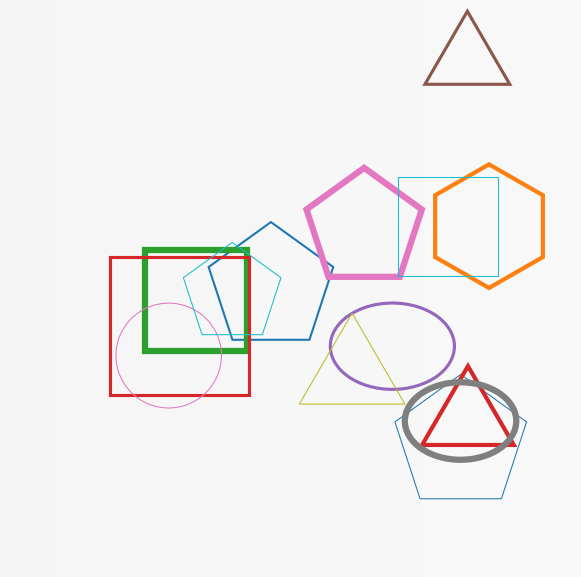[{"shape": "pentagon", "thickness": 0.5, "radius": 0.6, "center": [0.793, 0.232]}, {"shape": "pentagon", "thickness": 1, "radius": 0.56, "center": [0.466, 0.502]}, {"shape": "hexagon", "thickness": 2, "radius": 0.54, "center": [0.841, 0.608]}, {"shape": "square", "thickness": 3, "radius": 0.44, "center": [0.337, 0.479]}, {"shape": "square", "thickness": 1.5, "radius": 0.6, "center": [0.309, 0.435]}, {"shape": "triangle", "thickness": 2, "radius": 0.46, "center": [0.805, 0.274]}, {"shape": "oval", "thickness": 1.5, "radius": 0.53, "center": [0.675, 0.4]}, {"shape": "triangle", "thickness": 1.5, "radius": 0.42, "center": [0.804, 0.895]}, {"shape": "pentagon", "thickness": 3, "radius": 0.52, "center": [0.627, 0.604]}, {"shape": "circle", "thickness": 0.5, "radius": 0.45, "center": [0.29, 0.383]}, {"shape": "oval", "thickness": 3, "radius": 0.48, "center": [0.792, 0.27]}, {"shape": "triangle", "thickness": 0.5, "radius": 0.52, "center": [0.606, 0.352]}, {"shape": "pentagon", "thickness": 0.5, "radius": 0.44, "center": [0.399, 0.491]}, {"shape": "square", "thickness": 0.5, "radius": 0.43, "center": [0.77, 0.607]}]